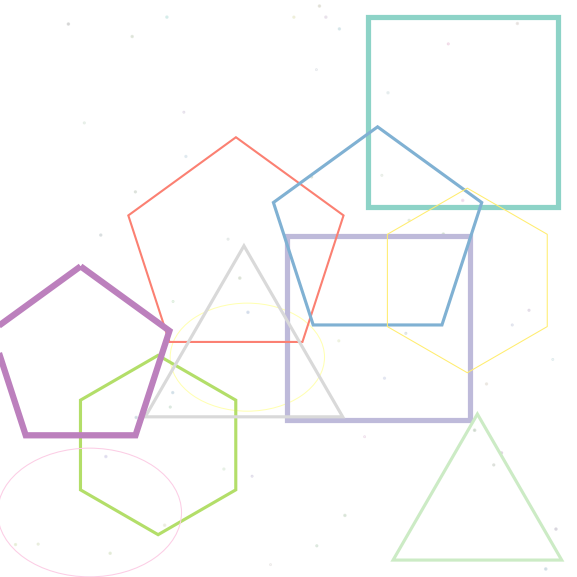[{"shape": "square", "thickness": 2.5, "radius": 0.82, "center": [0.802, 0.805]}, {"shape": "oval", "thickness": 0.5, "radius": 0.67, "center": [0.428, 0.381]}, {"shape": "square", "thickness": 2.5, "radius": 0.79, "center": [0.656, 0.431]}, {"shape": "pentagon", "thickness": 1, "radius": 0.98, "center": [0.409, 0.566]}, {"shape": "pentagon", "thickness": 1.5, "radius": 0.95, "center": [0.654, 0.59]}, {"shape": "hexagon", "thickness": 1.5, "radius": 0.78, "center": [0.274, 0.229]}, {"shape": "oval", "thickness": 0.5, "radius": 0.8, "center": [0.155, 0.112]}, {"shape": "triangle", "thickness": 1.5, "radius": 0.99, "center": [0.422, 0.376]}, {"shape": "pentagon", "thickness": 3, "radius": 0.81, "center": [0.14, 0.376]}, {"shape": "triangle", "thickness": 1.5, "radius": 0.84, "center": [0.827, 0.114]}, {"shape": "hexagon", "thickness": 0.5, "radius": 0.8, "center": [0.809, 0.514]}]